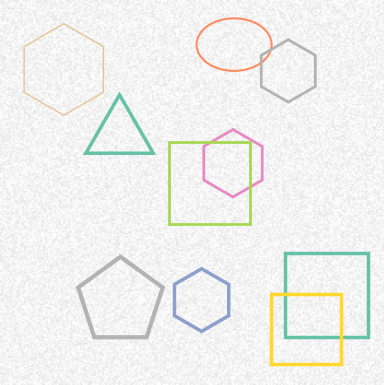[{"shape": "triangle", "thickness": 2.5, "radius": 0.51, "center": [0.311, 0.653]}, {"shape": "square", "thickness": 2.5, "radius": 0.54, "center": [0.848, 0.234]}, {"shape": "oval", "thickness": 1.5, "radius": 0.49, "center": [0.608, 0.884]}, {"shape": "hexagon", "thickness": 2.5, "radius": 0.41, "center": [0.524, 0.221]}, {"shape": "hexagon", "thickness": 2, "radius": 0.44, "center": [0.605, 0.576]}, {"shape": "square", "thickness": 2, "radius": 0.53, "center": [0.545, 0.525]}, {"shape": "square", "thickness": 2.5, "radius": 0.45, "center": [0.795, 0.146]}, {"shape": "hexagon", "thickness": 1, "radius": 0.59, "center": [0.166, 0.82]}, {"shape": "pentagon", "thickness": 3, "radius": 0.58, "center": [0.313, 0.217]}, {"shape": "hexagon", "thickness": 2, "radius": 0.41, "center": [0.749, 0.816]}]